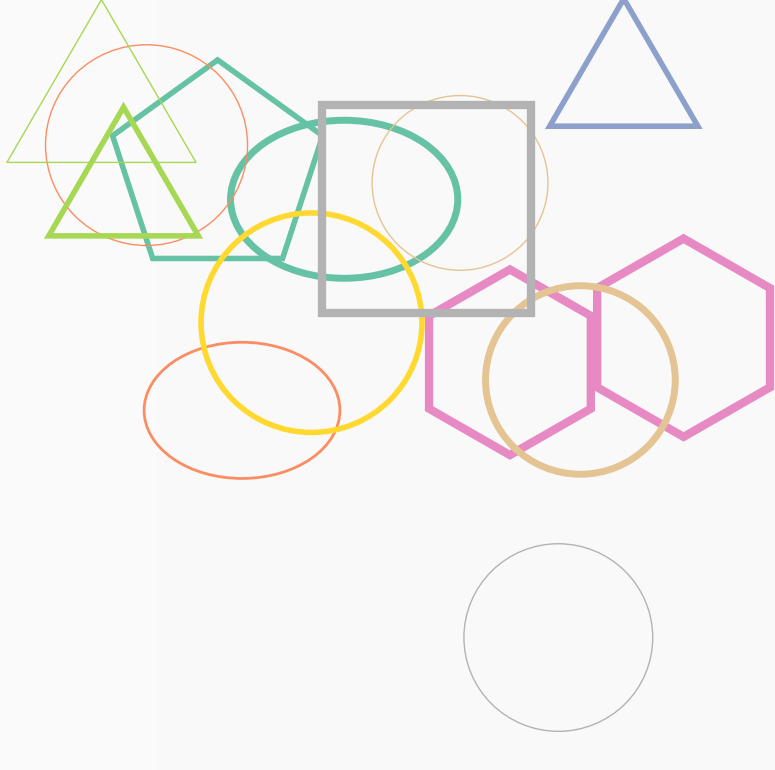[{"shape": "pentagon", "thickness": 2, "radius": 0.71, "center": [0.281, 0.78]}, {"shape": "oval", "thickness": 2.5, "radius": 0.73, "center": [0.444, 0.741]}, {"shape": "circle", "thickness": 0.5, "radius": 0.65, "center": [0.189, 0.812]}, {"shape": "oval", "thickness": 1, "radius": 0.63, "center": [0.312, 0.467]}, {"shape": "triangle", "thickness": 2, "radius": 0.55, "center": [0.805, 0.891]}, {"shape": "hexagon", "thickness": 3, "radius": 0.6, "center": [0.658, 0.53]}, {"shape": "hexagon", "thickness": 3, "radius": 0.64, "center": [0.882, 0.561]}, {"shape": "triangle", "thickness": 0.5, "radius": 0.7, "center": [0.131, 0.86]}, {"shape": "triangle", "thickness": 2, "radius": 0.56, "center": [0.159, 0.749]}, {"shape": "circle", "thickness": 2, "radius": 0.71, "center": [0.402, 0.581]}, {"shape": "circle", "thickness": 2.5, "radius": 0.61, "center": [0.749, 0.507]}, {"shape": "circle", "thickness": 0.5, "radius": 0.57, "center": [0.594, 0.762]}, {"shape": "circle", "thickness": 0.5, "radius": 0.61, "center": [0.72, 0.172]}, {"shape": "square", "thickness": 3, "radius": 0.68, "center": [0.55, 0.729]}]